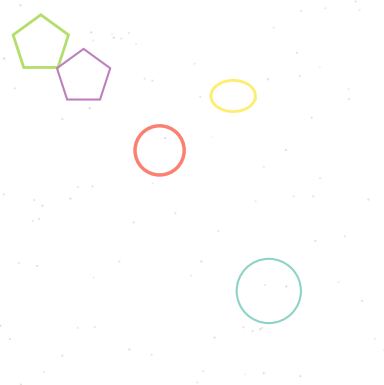[{"shape": "circle", "thickness": 1.5, "radius": 0.42, "center": [0.698, 0.244]}, {"shape": "circle", "thickness": 2.5, "radius": 0.32, "center": [0.415, 0.609]}, {"shape": "pentagon", "thickness": 2, "radius": 0.38, "center": [0.106, 0.886]}, {"shape": "pentagon", "thickness": 1.5, "radius": 0.36, "center": [0.217, 0.8]}, {"shape": "oval", "thickness": 2, "radius": 0.29, "center": [0.606, 0.751]}]